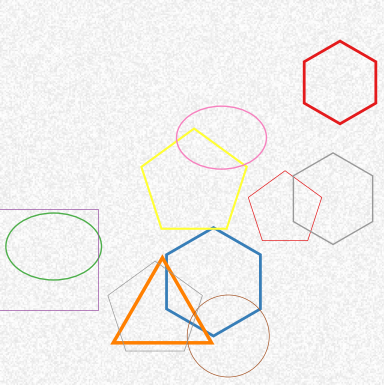[{"shape": "hexagon", "thickness": 2, "radius": 0.54, "center": [0.883, 0.786]}, {"shape": "pentagon", "thickness": 0.5, "radius": 0.5, "center": [0.74, 0.456]}, {"shape": "hexagon", "thickness": 2, "radius": 0.7, "center": [0.554, 0.268]}, {"shape": "oval", "thickness": 1, "radius": 0.62, "center": [0.139, 0.36]}, {"shape": "square", "thickness": 0.5, "radius": 0.66, "center": [0.122, 0.325]}, {"shape": "triangle", "thickness": 2.5, "radius": 0.74, "center": [0.422, 0.183]}, {"shape": "pentagon", "thickness": 1.5, "radius": 0.72, "center": [0.504, 0.522]}, {"shape": "circle", "thickness": 0.5, "radius": 0.53, "center": [0.593, 0.127]}, {"shape": "oval", "thickness": 1, "radius": 0.58, "center": [0.575, 0.642]}, {"shape": "pentagon", "thickness": 0.5, "radius": 0.65, "center": [0.403, 0.193]}, {"shape": "hexagon", "thickness": 1, "radius": 0.59, "center": [0.865, 0.484]}]